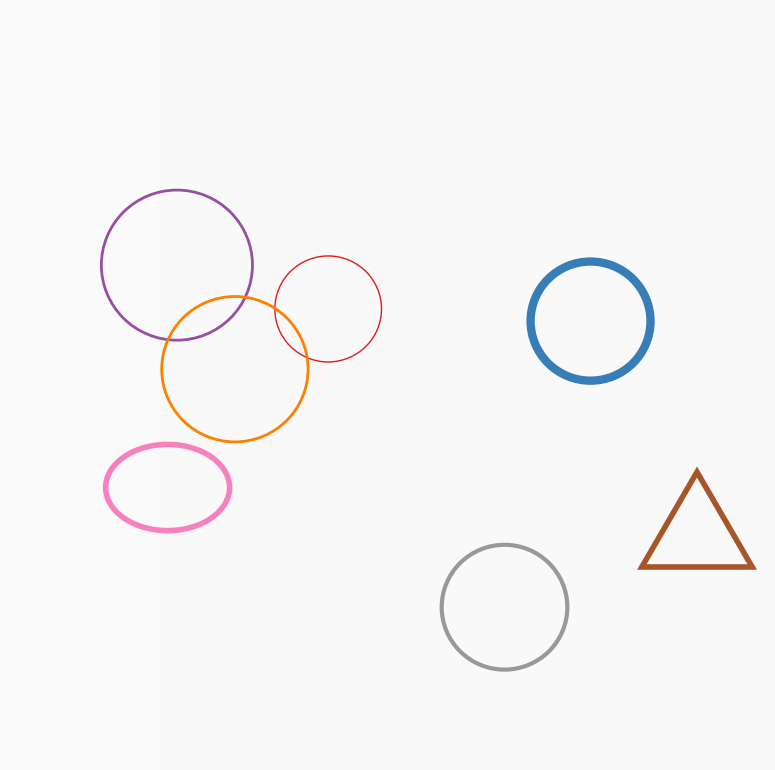[{"shape": "circle", "thickness": 0.5, "radius": 0.34, "center": [0.423, 0.599]}, {"shape": "circle", "thickness": 3, "radius": 0.39, "center": [0.762, 0.583]}, {"shape": "circle", "thickness": 1, "radius": 0.49, "center": [0.228, 0.656]}, {"shape": "circle", "thickness": 1, "radius": 0.47, "center": [0.303, 0.521]}, {"shape": "triangle", "thickness": 2, "radius": 0.41, "center": [0.899, 0.305]}, {"shape": "oval", "thickness": 2, "radius": 0.4, "center": [0.216, 0.367]}, {"shape": "circle", "thickness": 1.5, "radius": 0.41, "center": [0.651, 0.211]}]